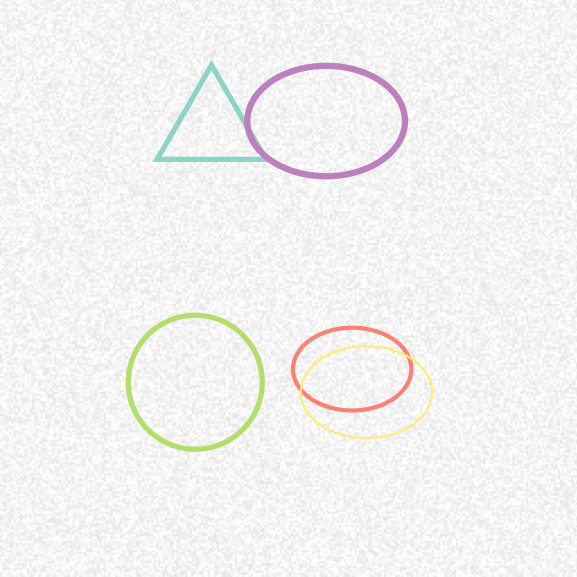[{"shape": "triangle", "thickness": 2.5, "radius": 0.54, "center": [0.366, 0.778]}, {"shape": "oval", "thickness": 2, "radius": 0.51, "center": [0.61, 0.36]}, {"shape": "circle", "thickness": 2.5, "radius": 0.58, "center": [0.338, 0.337]}, {"shape": "oval", "thickness": 3, "radius": 0.68, "center": [0.565, 0.79]}, {"shape": "oval", "thickness": 1, "radius": 0.57, "center": [0.635, 0.32]}]